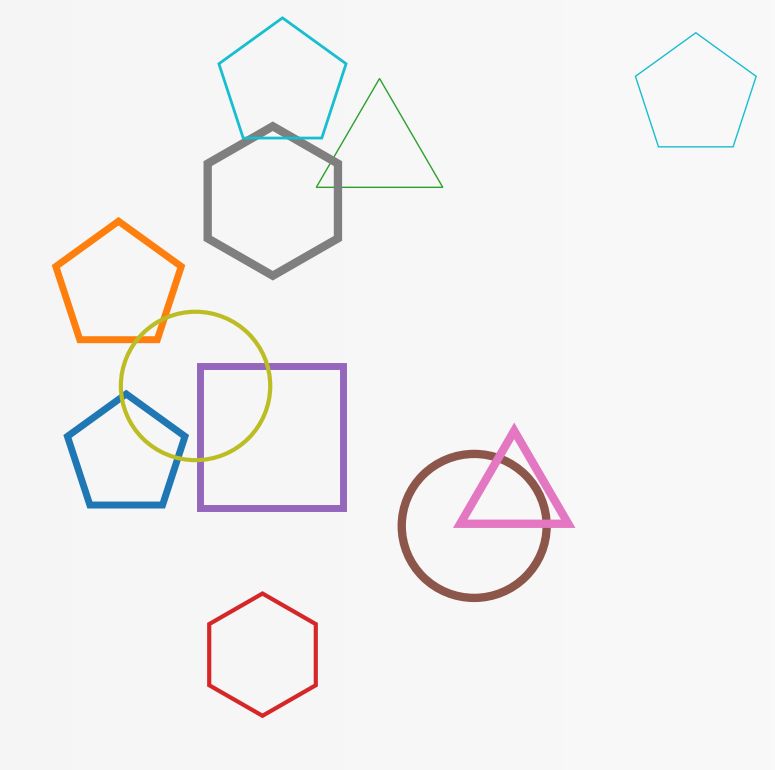[{"shape": "pentagon", "thickness": 2.5, "radius": 0.4, "center": [0.163, 0.409]}, {"shape": "pentagon", "thickness": 2.5, "radius": 0.43, "center": [0.153, 0.628]}, {"shape": "triangle", "thickness": 0.5, "radius": 0.47, "center": [0.49, 0.804]}, {"shape": "hexagon", "thickness": 1.5, "radius": 0.4, "center": [0.339, 0.15]}, {"shape": "square", "thickness": 2.5, "radius": 0.46, "center": [0.35, 0.433]}, {"shape": "circle", "thickness": 3, "radius": 0.47, "center": [0.612, 0.317]}, {"shape": "triangle", "thickness": 3, "radius": 0.4, "center": [0.663, 0.36]}, {"shape": "hexagon", "thickness": 3, "radius": 0.49, "center": [0.352, 0.739]}, {"shape": "circle", "thickness": 1.5, "radius": 0.48, "center": [0.252, 0.499]}, {"shape": "pentagon", "thickness": 1, "radius": 0.43, "center": [0.365, 0.891]}, {"shape": "pentagon", "thickness": 0.5, "radius": 0.41, "center": [0.898, 0.876]}]